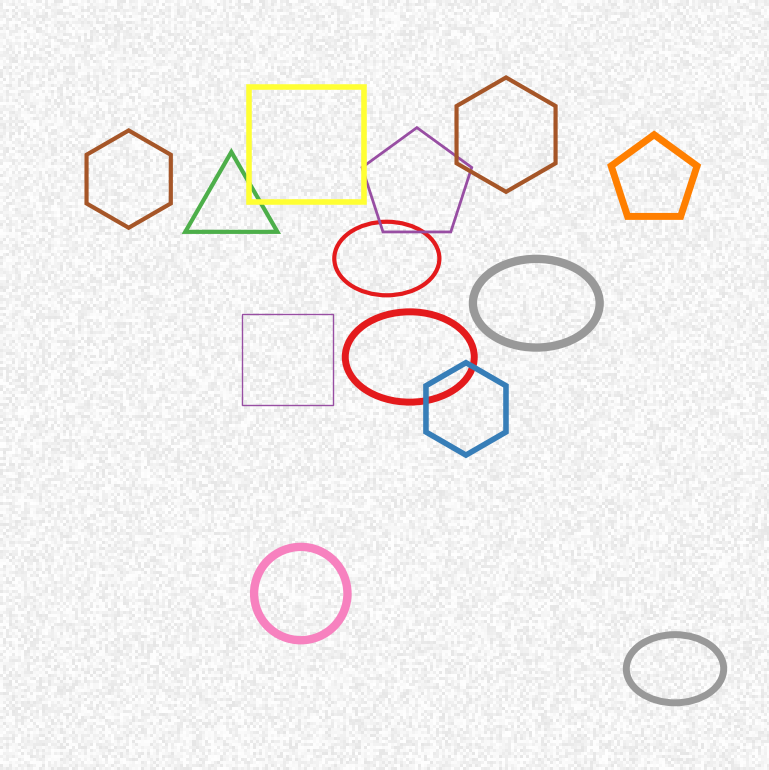[{"shape": "oval", "thickness": 1.5, "radius": 0.34, "center": [0.502, 0.664]}, {"shape": "oval", "thickness": 2.5, "radius": 0.42, "center": [0.532, 0.536]}, {"shape": "hexagon", "thickness": 2, "radius": 0.3, "center": [0.605, 0.469]}, {"shape": "triangle", "thickness": 1.5, "radius": 0.35, "center": [0.3, 0.733]}, {"shape": "square", "thickness": 0.5, "radius": 0.29, "center": [0.373, 0.533]}, {"shape": "pentagon", "thickness": 1, "radius": 0.37, "center": [0.541, 0.759]}, {"shape": "pentagon", "thickness": 2.5, "radius": 0.29, "center": [0.85, 0.766]}, {"shape": "square", "thickness": 2, "radius": 0.37, "center": [0.398, 0.813]}, {"shape": "hexagon", "thickness": 1.5, "radius": 0.37, "center": [0.657, 0.825]}, {"shape": "hexagon", "thickness": 1.5, "radius": 0.32, "center": [0.167, 0.767]}, {"shape": "circle", "thickness": 3, "radius": 0.3, "center": [0.391, 0.229]}, {"shape": "oval", "thickness": 2.5, "radius": 0.32, "center": [0.877, 0.132]}, {"shape": "oval", "thickness": 3, "radius": 0.41, "center": [0.697, 0.606]}]